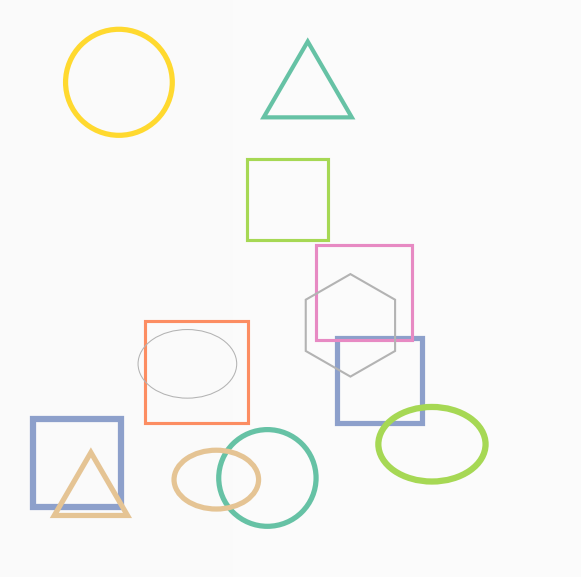[{"shape": "circle", "thickness": 2.5, "radius": 0.42, "center": [0.46, 0.171]}, {"shape": "triangle", "thickness": 2, "radius": 0.44, "center": [0.529, 0.84]}, {"shape": "square", "thickness": 1.5, "radius": 0.44, "center": [0.338, 0.355]}, {"shape": "square", "thickness": 3, "radius": 0.38, "center": [0.133, 0.197]}, {"shape": "square", "thickness": 2.5, "radius": 0.37, "center": [0.653, 0.341]}, {"shape": "square", "thickness": 1.5, "radius": 0.41, "center": [0.627, 0.493]}, {"shape": "oval", "thickness": 3, "radius": 0.46, "center": [0.743, 0.23]}, {"shape": "square", "thickness": 1.5, "radius": 0.35, "center": [0.495, 0.654]}, {"shape": "circle", "thickness": 2.5, "radius": 0.46, "center": [0.205, 0.857]}, {"shape": "oval", "thickness": 2.5, "radius": 0.36, "center": [0.372, 0.169]}, {"shape": "triangle", "thickness": 2.5, "radius": 0.36, "center": [0.156, 0.143]}, {"shape": "oval", "thickness": 0.5, "radius": 0.42, "center": [0.322, 0.369]}, {"shape": "hexagon", "thickness": 1, "radius": 0.44, "center": [0.603, 0.436]}]